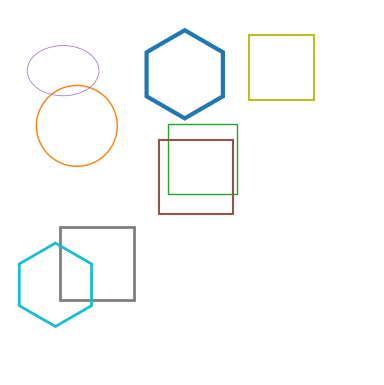[{"shape": "hexagon", "thickness": 3, "radius": 0.57, "center": [0.48, 0.807]}, {"shape": "circle", "thickness": 1, "radius": 0.53, "center": [0.2, 0.673]}, {"shape": "square", "thickness": 1, "radius": 0.45, "center": [0.527, 0.587]}, {"shape": "oval", "thickness": 0.5, "radius": 0.47, "center": [0.164, 0.816]}, {"shape": "square", "thickness": 1.5, "radius": 0.48, "center": [0.508, 0.541]}, {"shape": "square", "thickness": 2, "radius": 0.48, "center": [0.251, 0.316]}, {"shape": "square", "thickness": 1.5, "radius": 0.42, "center": [0.73, 0.825]}, {"shape": "hexagon", "thickness": 2, "radius": 0.54, "center": [0.144, 0.26]}]